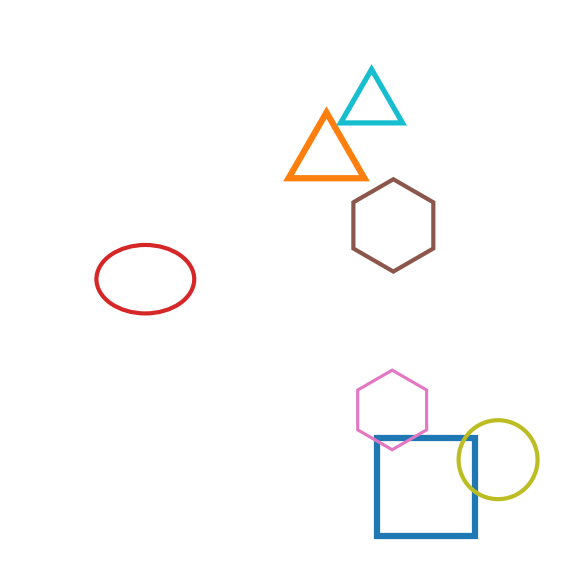[{"shape": "square", "thickness": 3, "radius": 0.42, "center": [0.737, 0.156]}, {"shape": "triangle", "thickness": 3, "radius": 0.38, "center": [0.565, 0.728]}, {"shape": "oval", "thickness": 2, "radius": 0.42, "center": [0.252, 0.516]}, {"shape": "hexagon", "thickness": 2, "radius": 0.4, "center": [0.681, 0.609]}, {"shape": "hexagon", "thickness": 1.5, "radius": 0.34, "center": [0.679, 0.289]}, {"shape": "circle", "thickness": 2, "radius": 0.34, "center": [0.862, 0.203]}, {"shape": "triangle", "thickness": 2.5, "radius": 0.31, "center": [0.643, 0.817]}]